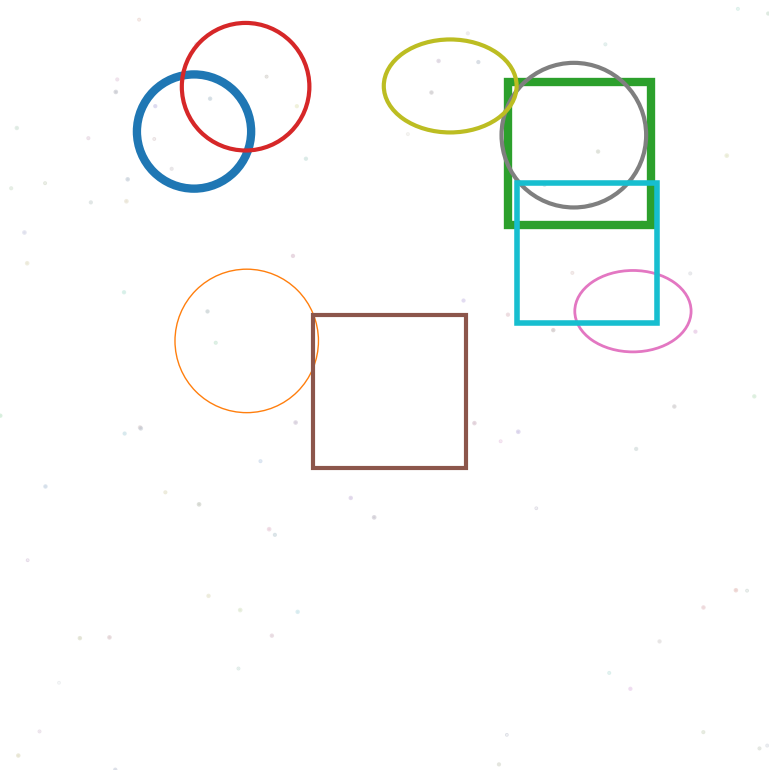[{"shape": "circle", "thickness": 3, "radius": 0.37, "center": [0.252, 0.829]}, {"shape": "circle", "thickness": 0.5, "radius": 0.47, "center": [0.32, 0.557]}, {"shape": "square", "thickness": 3, "radius": 0.46, "center": [0.753, 0.801]}, {"shape": "circle", "thickness": 1.5, "radius": 0.41, "center": [0.319, 0.887]}, {"shape": "square", "thickness": 1.5, "radius": 0.5, "center": [0.505, 0.492]}, {"shape": "oval", "thickness": 1, "radius": 0.38, "center": [0.822, 0.596]}, {"shape": "circle", "thickness": 1.5, "radius": 0.47, "center": [0.745, 0.824]}, {"shape": "oval", "thickness": 1.5, "radius": 0.43, "center": [0.585, 0.888]}, {"shape": "square", "thickness": 2, "radius": 0.45, "center": [0.763, 0.672]}]